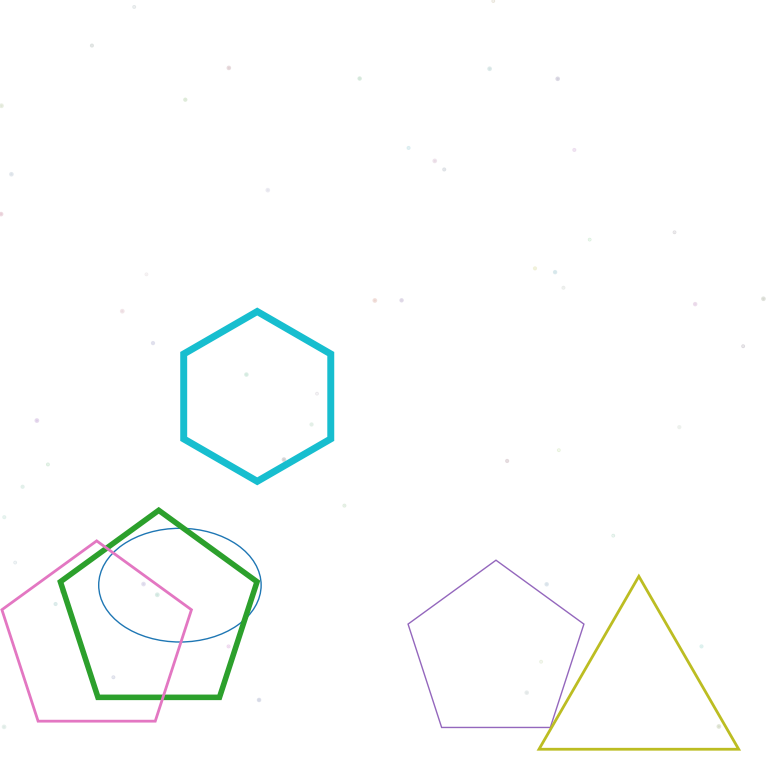[{"shape": "oval", "thickness": 0.5, "radius": 0.53, "center": [0.234, 0.24]}, {"shape": "pentagon", "thickness": 2, "radius": 0.67, "center": [0.206, 0.203]}, {"shape": "pentagon", "thickness": 0.5, "radius": 0.6, "center": [0.644, 0.152]}, {"shape": "pentagon", "thickness": 1, "radius": 0.65, "center": [0.126, 0.168]}, {"shape": "triangle", "thickness": 1, "radius": 0.75, "center": [0.83, 0.102]}, {"shape": "hexagon", "thickness": 2.5, "radius": 0.55, "center": [0.334, 0.485]}]